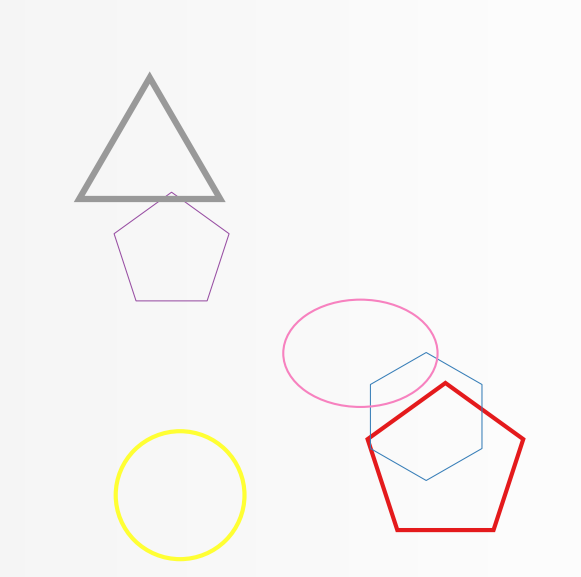[{"shape": "pentagon", "thickness": 2, "radius": 0.7, "center": [0.766, 0.195]}, {"shape": "hexagon", "thickness": 0.5, "radius": 0.55, "center": [0.733, 0.278]}, {"shape": "pentagon", "thickness": 0.5, "radius": 0.52, "center": [0.295, 0.562]}, {"shape": "circle", "thickness": 2, "radius": 0.55, "center": [0.31, 0.142]}, {"shape": "oval", "thickness": 1, "radius": 0.66, "center": [0.62, 0.387]}, {"shape": "triangle", "thickness": 3, "radius": 0.7, "center": [0.258, 0.725]}]